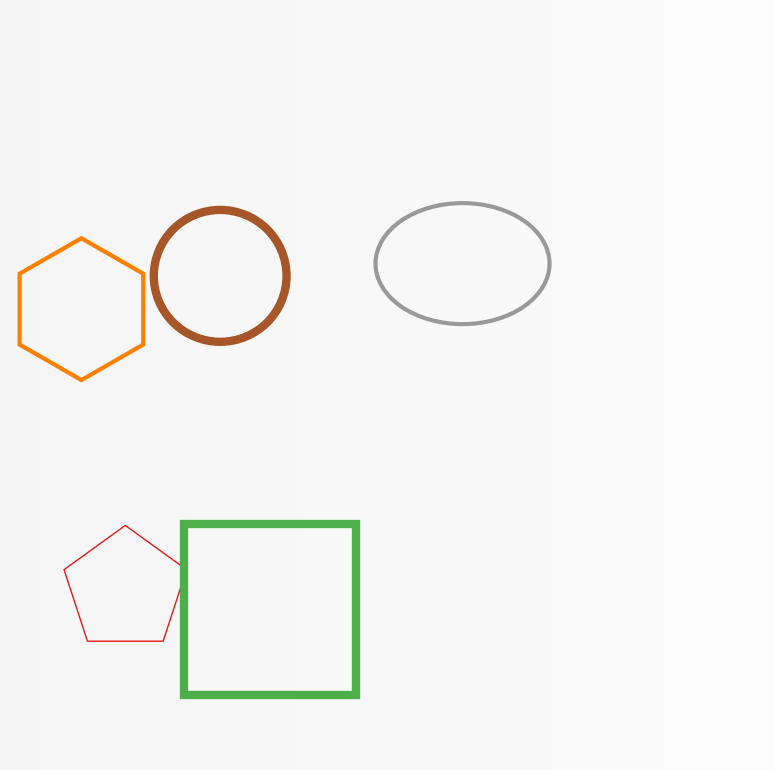[{"shape": "pentagon", "thickness": 0.5, "radius": 0.42, "center": [0.162, 0.235]}, {"shape": "square", "thickness": 3, "radius": 0.56, "center": [0.348, 0.208]}, {"shape": "hexagon", "thickness": 1.5, "radius": 0.46, "center": [0.105, 0.599]}, {"shape": "circle", "thickness": 3, "radius": 0.43, "center": [0.284, 0.642]}, {"shape": "oval", "thickness": 1.5, "radius": 0.56, "center": [0.597, 0.658]}]